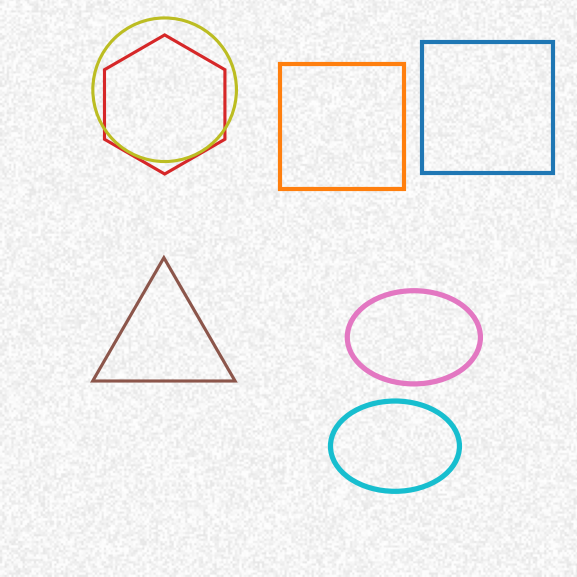[{"shape": "square", "thickness": 2, "radius": 0.57, "center": [0.844, 0.812]}, {"shape": "square", "thickness": 2, "radius": 0.54, "center": [0.592, 0.78]}, {"shape": "hexagon", "thickness": 1.5, "radius": 0.6, "center": [0.285, 0.818]}, {"shape": "triangle", "thickness": 1.5, "radius": 0.71, "center": [0.284, 0.411]}, {"shape": "oval", "thickness": 2.5, "radius": 0.58, "center": [0.717, 0.415]}, {"shape": "circle", "thickness": 1.5, "radius": 0.62, "center": [0.285, 0.844]}, {"shape": "oval", "thickness": 2.5, "radius": 0.56, "center": [0.684, 0.227]}]